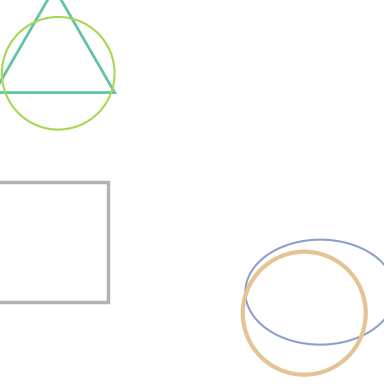[{"shape": "triangle", "thickness": 2, "radius": 0.9, "center": [0.141, 0.85]}, {"shape": "oval", "thickness": 1.5, "radius": 0.97, "center": [0.832, 0.241]}, {"shape": "circle", "thickness": 1.5, "radius": 0.73, "center": [0.151, 0.81]}, {"shape": "circle", "thickness": 3, "radius": 0.8, "center": [0.79, 0.186]}, {"shape": "square", "thickness": 2.5, "radius": 0.78, "center": [0.126, 0.372]}]